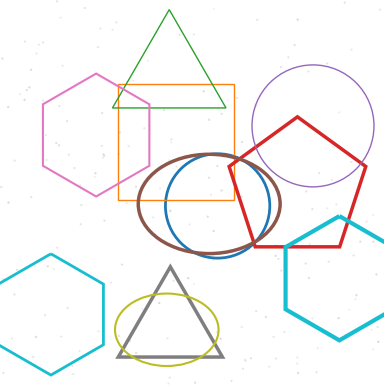[{"shape": "circle", "thickness": 2, "radius": 0.68, "center": [0.565, 0.465]}, {"shape": "square", "thickness": 1, "radius": 0.75, "center": [0.456, 0.63]}, {"shape": "triangle", "thickness": 1, "radius": 0.85, "center": [0.44, 0.805]}, {"shape": "pentagon", "thickness": 2.5, "radius": 0.93, "center": [0.773, 0.51]}, {"shape": "circle", "thickness": 1, "radius": 0.79, "center": [0.813, 0.673]}, {"shape": "oval", "thickness": 2.5, "radius": 0.92, "center": [0.543, 0.47]}, {"shape": "hexagon", "thickness": 1.5, "radius": 0.8, "center": [0.25, 0.649]}, {"shape": "triangle", "thickness": 2.5, "radius": 0.78, "center": [0.442, 0.151]}, {"shape": "oval", "thickness": 1.5, "radius": 0.67, "center": [0.433, 0.143]}, {"shape": "hexagon", "thickness": 2, "radius": 0.79, "center": [0.132, 0.183]}, {"shape": "hexagon", "thickness": 3, "radius": 0.81, "center": [0.882, 0.277]}]